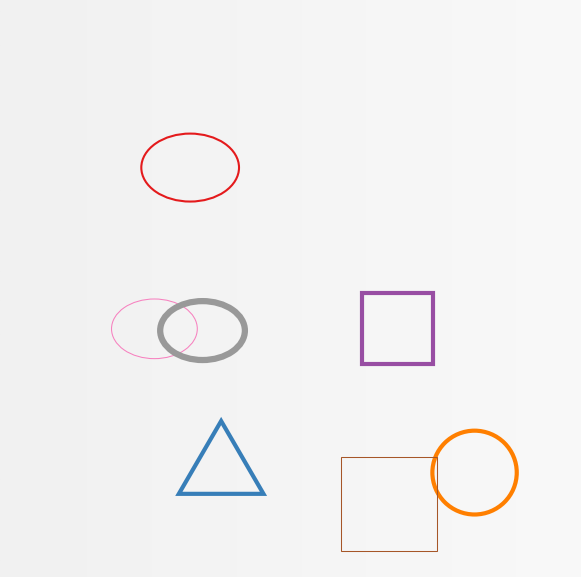[{"shape": "oval", "thickness": 1, "radius": 0.42, "center": [0.327, 0.709]}, {"shape": "triangle", "thickness": 2, "radius": 0.42, "center": [0.38, 0.186]}, {"shape": "square", "thickness": 2, "radius": 0.31, "center": [0.685, 0.43]}, {"shape": "circle", "thickness": 2, "radius": 0.36, "center": [0.816, 0.181]}, {"shape": "square", "thickness": 0.5, "radius": 0.41, "center": [0.669, 0.126]}, {"shape": "oval", "thickness": 0.5, "radius": 0.37, "center": [0.266, 0.43]}, {"shape": "oval", "thickness": 3, "radius": 0.36, "center": [0.348, 0.427]}]